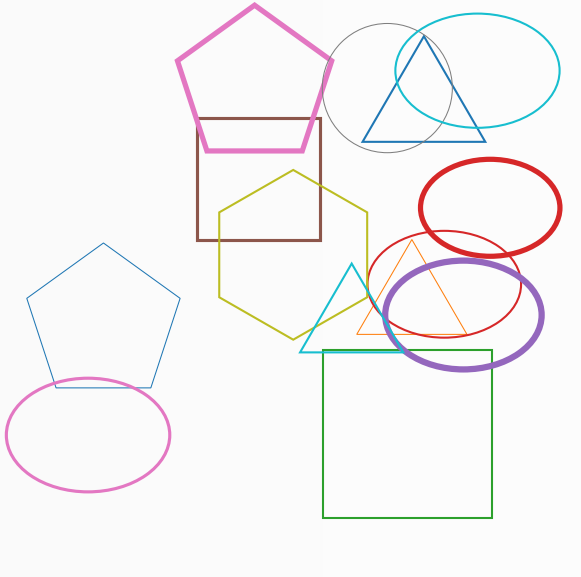[{"shape": "pentagon", "thickness": 0.5, "radius": 0.69, "center": [0.178, 0.44]}, {"shape": "triangle", "thickness": 1, "radius": 0.61, "center": [0.729, 0.814]}, {"shape": "triangle", "thickness": 0.5, "radius": 0.55, "center": [0.709, 0.475]}, {"shape": "square", "thickness": 1, "radius": 0.73, "center": [0.701, 0.248]}, {"shape": "oval", "thickness": 1, "radius": 0.66, "center": [0.764, 0.507]}, {"shape": "oval", "thickness": 2.5, "radius": 0.6, "center": [0.843, 0.639]}, {"shape": "oval", "thickness": 3, "radius": 0.67, "center": [0.797, 0.454]}, {"shape": "square", "thickness": 1.5, "radius": 0.53, "center": [0.445, 0.69]}, {"shape": "pentagon", "thickness": 2.5, "radius": 0.7, "center": [0.438, 0.851]}, {"shape": "oval", "thickness": 1.5, "radius": 0.7, "center": [0.151, 0.246]}, {"shape": "circle", "thickness": 0.5, "radius": 0.56, "center": [0.666, 0.847]}, {"shape": "hexagon", "thickness": 1, "radius": 0.73, "center": [0.504, 0.558]}, {"shape": "triangle", "thickness": 1, "radius": 0.51, "center": [0.605, 0.44]}, {"shape": "oval", "thickness": 1, "radius": 0.71, "center": [0.821, 0.877]}]